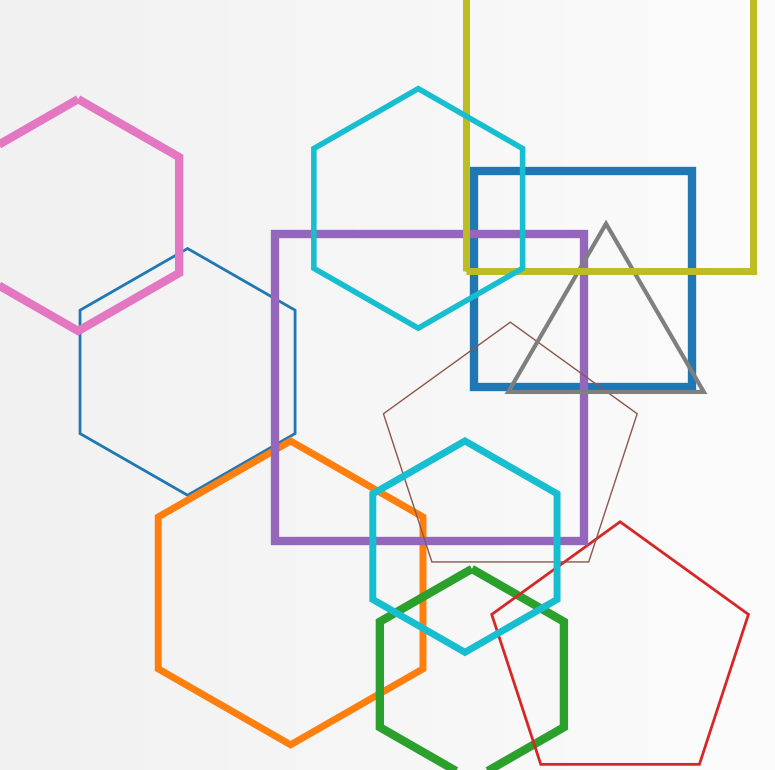[{"shape": "hexagon", "thickness": 1, "radius": 0.8, "center": [0.242, 0.517]}, {"shape": "square", "thickness": 3, "radius": 0.7, "center": [0.752, 0.638]}, {"shape": "hexagon", "thickness": 2.5, "radius": 0.99, "center": [0.375, 0.23]}, {"shape": "hexagon", "thickness": 3, "radius": 0.69, "center": [0.609, 0.124]}, {"shape": "pentagon", "thickness": 1, "radius": 0.87, "center": [0.8, 0.148]}, {"shape": "square", "thickness": 3, "radius": 1.0, "center": [0.554, 0.497]}, {"shape": "pentagon", "thickness": 0.5, "radius": 0.86, "center": [0.658, 0.409]}, {"shape": "hexagon", "thickness": 3, "radius": 0.75, "center": [0.101, 0.721]}, {"shape": "triangle", "thickness": 1.5, "radius": 0.73, "center": [0.782, 0.564]}, {"shape": "square", "thickness": 2.5, "radius": 0.93, "center": [0.787, 0.833]}, {"shape": "hexagon", "thickness": 2, "radius": 0.78, "center": [0.54, 0.729]}, {"shape": "hexagon", "thickness": 2.5, "radius": 0.69, "center": [0.6, 0.29]}]